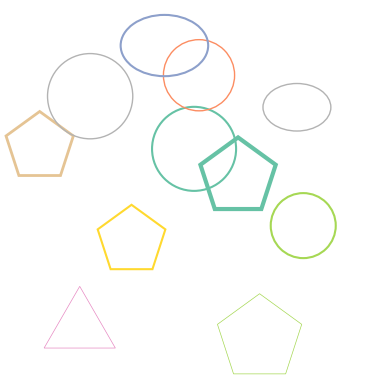[{"shape": "circle", "thickness": 1.5, "radius": 0.55, "center": [0.504, 0.613]}, {"shape": "pentagon", "thickness": 3, "radius": 0.51, "center": [0.618, 0.54]}, {"shape": "circle", "thickness": 1, "radius": 0.46, "center": [0.517, 0.805]}, {"shape": "oval", "thickness": 1.5, "radius": 0.57, "center": [0.427, 0.882]}, {"shape": "triangle", "thickness": 0.5, "radius": 0.53, "center": [0.207, 0.149]}, {"shape": "circle", "thickness": 1.5, "radius": 0.42, "center": [0.788, 0.414]}, {"shape": "pentagon", "thickness": 0.5, "radius": 0.58, "center": [0.674, 0.122]}, {"shape": "pentagon", "thickness": 1.5, "radius": 0.46, "center": [0.342, 0.376]}, {"shape": "pentagon", "thickness": 2, "radius": 0.46, "center": [0.103, 0.618]}, {"shape": "oval", "thickness": 1, "radius": 0.44, "center": [0.771, 0.721]}, {"shape": "circle", "thickness": 1, "radius": 0.55, "center": [0.234, 0.75]}]